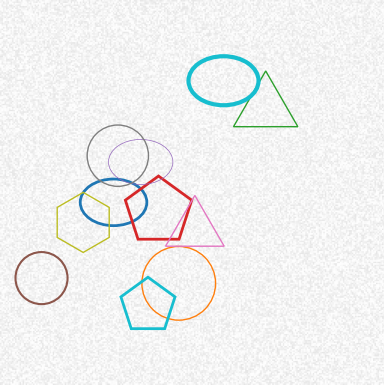[{"shape": "oval", "thickness": 2, "radius": 0.43, "center": [0.295, 0.474]}, {"shape": "circle", "thickness": 1, "radius": 0.48, "center": [0.464, 0.264]}, {"shape": "triangle", "thickness": 1, "radius": 0.48, "center": [0.69, 0.719]}, {"shape": "pentagon", "thickness": 2, "radius": 0.45, "center": [0.412, 0.452]}, {"shape": "oval", "thickness": 0.5, "radius": 0.42, "center": [0.365, 0.579]}, {"shape": "circle", "thickness": 1.5, "radius": 0.34, "center": [0.108, 0.278]}, {"shape": "triangle", "thickness": 1, "radius": 0.44, "center": [0.506, 0.404]}, {"shape": "circle", "thickness": 1, "radius": 0.4, "center": [0.306, 0.596]}, {"shape": "hexagon", "thickness": 1, "radius": 0.39, "center": [0.216, 0.422]}, {"shape": "oval", "thickness": 3, "radius": 0.45, "center": [0.581, 0.79]}, {"shape": "pentagon", "thickness": 2, "radius": 0.37, "center": [0.384, 0.206]}]